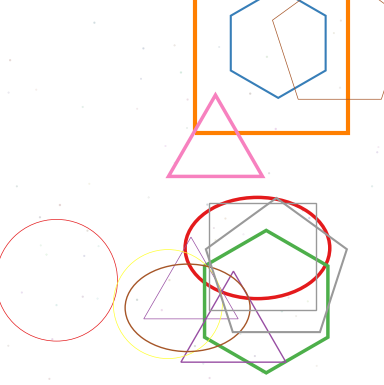[{"shape": "oval", "thickness": 2.5, "radius": 0.94, "center": [0.669, 0.356]}, {"shape": "circle", "thickness": 0.5, "radius": 0.79, "center": [0.147, 0.272]}, {"shape": "hexagon", "thickness": 1.5, "radius": 0.71, "center": [0.723, 0.888]}, {"shape": "hexagon", "thickness": 2.5, "radius": 0.92, "center": [0.692, 0.217]}, {"shape": "triangle", "thickness": 0.5, "radius": 0.71, "center": [0.496, 0.243]}, {"shape": "triangle", "thickness": 1, "radius": 0.79, "center": [0.606, 0.138]}, {"shape": "square", "thickness": 3, "radius": 0.99, "center": [0.705, 0.853]}, {"shape": "circle", "thickness": 0.5, "radius": 0.71, "center": [0.436, 0.21]}, {"shape": "pentagon", "thickness": 0.5, "radius": 0.92, "center": [0.883, 0.891]}, {"shape": "oval", "thickness": 1, "radius": 0.81, "center": [0.487, 0.2]}, {"shape": "triangle", "thickness": 2.5, "radius": 0.7, "center": [0.56, 0.612]}, {"shape": "pentagon", "thickness": 1.5, "radius": 0.96, "center": [0.718, 0.293]}, {"shape": "square", "thickness": 1, "radius": 0.7, "center": [0.682, 0.333]}]